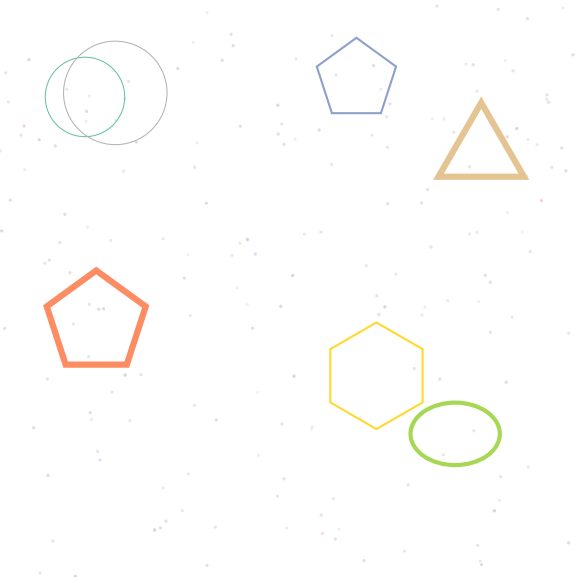[{"shape": "circle", "thickness": 0.5, "radius": 0.34, "center": [0.147, 0.831]}, {"shape": "pentagon", "thickness": 3, "radius": 0.45, "center": [0.167, 0.441]}, {"shape": "pentagon", "thickness": 1, "radius": 0.36, "center": [0.617, 0.862]}, {"shape": "oval", "thickness": 2, "radius": 0.39, "center": [0.788, 0.248]}, {"shape": "hexagon", "thickness": 1, "radius": 0.46, "center": [0.652, 0.348]}, {"shape": "triangle", "thickness": 3, "radius": 0.43, "center": [0.833, 0.736]}, {"shape": "circle", "thickness": 0.5, "radius": 0.45, "center": [0.2, 0.838]}]